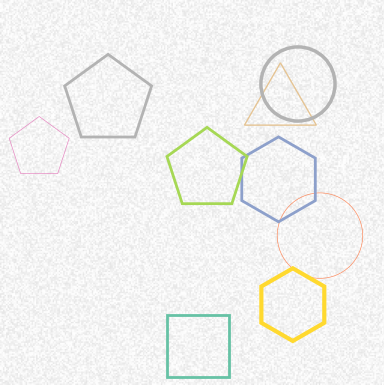[{"shape": "square", "thickness": 2, "radius": 0.41, "center": [0.514, 0.101]}, {"shape": "circle", "thickness": 0.5, "radius": 0.55, "center": [0.831, 0.388]}, {"shape": "hexagon", "thickness": 2, "radius": 0.55, "center": [0.724, 0.534]}, {"shape": "pentagon", "thickness": 0.5, "radius": 0.41, "center": [0.102, 0.615]}, {"shape": "pentagon", "thickness": 2, "radius": 0.55, "center": [0.538, 0.56]}, {"shape": "hexagon", "thickness": 3, "radius": 0.47, "center": [0.761, 0.209]}, {"shape": "triangle", "thickness": 1, "radius": 0.54, "center": [0.728, 0.729]}, {"shape": "circle", "thickness": 2.5, "radius": 0.48, "center": [0.774, 0.782]}, {"shape": "pentagon", "thickness": 2, "radius": 0.59, "center": [0.281, 0.74]}]